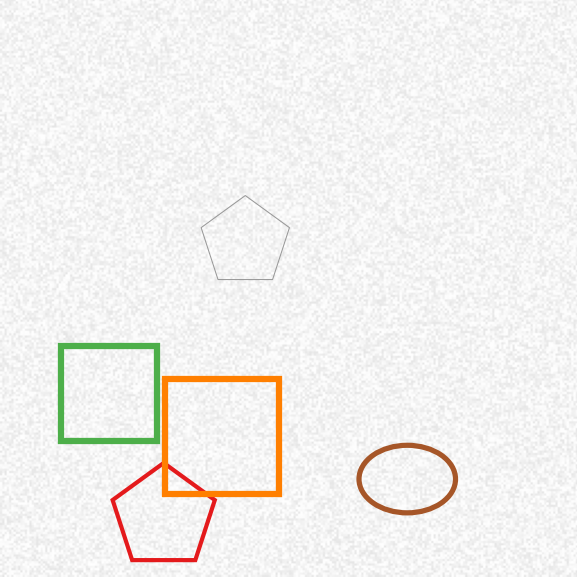[{"shape": "pentagon", "thickness": 2, "radius": 0.47, "center": [0.283, 0.105]}, {"shape": "square", "thickness": 3, "radius": 0.41, "center": [0.189, 0.318]}, {"shape": "square", "thickness": 3, "radius": 0.5, "center": [0.384, 0.243]}, {"shape": "oval", "thickness": 2.5, "radius": 0.42, "center": [0.705, 0.17]}, {"shape": "pentagon", "thickness": 0.5, "radius": 0.4, "center": [0.425, 0.58]}]